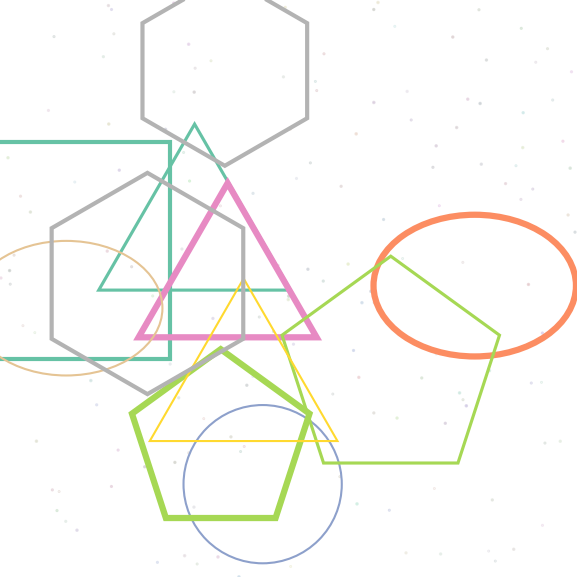[{"shape": "square", "thickness": 2, "radius": 0.94, "center": [0.107, 0.565]}, {"shape": "triangle", "thickness": 1.5, "radius": 0.96, "center": [0.337, 0.593]}, {"shape": "oval", "thickness": 3, "radius": 0.88, "center": [0.822, 0.505]}, {"shape": "circle", "thickness": 1, "radius": 0.69, "center": [0.455, 0.161]}, {"shape": "triangle", "thickness": 3, "radius": 0.89, "center": [0.394, 0.504]}, {"shape": "pentagon", "thickness": 1.5, "radius": 0.99, "center": [0.677, 0.358]}, {"shape": "pentagon", "thickness": 3, "radius": 0.81, "center": [0.382, 0.233]}, {"shape": "triangle", "thickness": 1, "radius": 0.94, "center": [0.422, 0.329]}, {"shape": "oval", "thickness": 1, "radius": 0.83, "center": [0.115, 0.465]}, {"shape": "hexagon", "thickness": 2, "radius": 0.96, "center": [0.255, 0.508]}, {"shape": "hexagon", "thickness": 2, "radius": 0.82, "center": [0.389, 0.877]}]